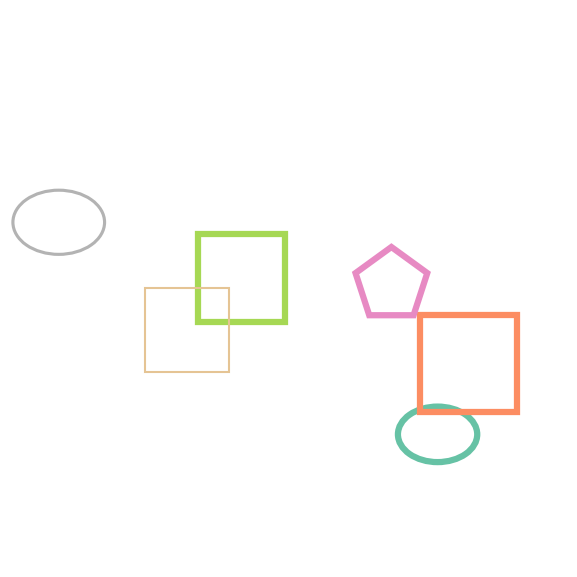[{"shape": "oval", "thickness": 3, "radius": 0.34, "center": [0.758, 0.247]}, {"shape": "square", "thickness": 3, "radius": 0.42, "center": [0.811, 0.369]}, {"shape": "pentagon", "thickness": 3, "radius": 0.33, "center": [0.678, 0.506]}, {"shape": "square", "thickness": 3, "radius": 0.38, "center": [0.418, 0.518]}, {"shape": "square", "thickness": 1, "radius": 0.36, "center": [0.323, 0.427]}, {"shape": "oval", "thickness": 1.5, "radius": 0.4, "center": [0.102, 0.614]}]